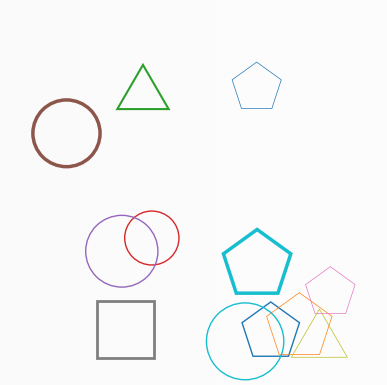[{"shape": "pentagon", "thickness": 1, "radius": 0.39, "center": [0.699, 0.138]}, {"shape": "pentagon", "thickness": 0.5, "radius": 0.33, "center": [0.662, 0.772]}, {"shape": "pentagon", "thickness": 0.5, "radius": 0.44, "center": [0.773, 0.151]}, {"shape": "triangle", "thickness": 1.5, "radius": 0.38, "center": [0.369, 0.755]}, {"shape": "circle", "thickness": 1, "radius": 0.35, "center": [0.392, 0.382]}, {"shape": "circle", "thickness": 1, "radius": 0.47, "center": [0.314, 0.347]}, {"shape": "circle", "thickness": 2.5, "radius": 0.43, "center": [0.172, 0.654]}, {"shape": "pentagon", "thickness": 0.5, "radius": 0.34, "center": [0.853, 0.24]}, {"shape": "square", "thickness": 2, "radius": 0.37, "center": [0.324, 0.145]}, {"shape": "triangle", "thickness": 0.5, "radius": 0.42, "center": [0.824, 0.114]}, {"shape": "circle", "thickness": 1, "radius": 0.5, "center": [0.633, 0.113]}, {"shape": "pentagon", "thickness": 2.5, "radius": 0.46, "center": [0.664, 0.313]}]